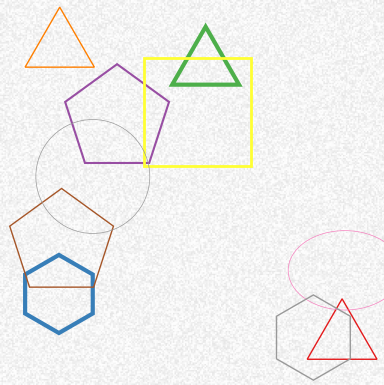[{"shape": "triangle", "thickness": 1, "radius": 0.52, "center": [0.889, 0.119]}, {"shape": "hexagon", "thickness": 3, "radius": 0.51, "center": [0.153, 0.236]}, {"shape": "triangle", "thickness": 3, "radius": 0.5, "center": [0.534, 0.83]}, {"shape": "pentagon", "thickness": 1.5, "radius": 0.71, "center": [0.304, 0.691]}, {"shape": "triangle", "thickness": 1, "radius": 0.52, "center": [0.155, 0.877]}, {"shape": "square", "thickness": 2, "radius": 0.7, "center": [0.513, 0.709]}, {"shape": "pentagon", "thickness": 1, "radius": 0.71, "center": [0.16, 0.369]}, {"shape": "oval", "thickness": 0.5, "radius": 0.74, "center": [0.896, 0.298]}, {"shape": "hexagon", "thickness": 1, "radius": 0.55, "center": [0.814, 0.123]}, {"shape": "circle", "thickness": 0.5, "radius": 0.74, "center": [0.241, 0.542]}]